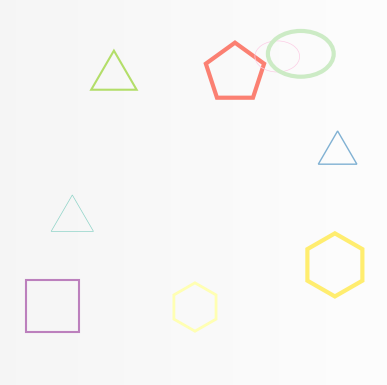[{"shape": "triangle", "thickness": 0.5, "radius": 0.32, "center": [0.187, 0.43]}, {"shape": "hexagon", "thickness": 2, "radius": 0.31, "center": [0.503, 0.203]}, {"shape": "pentagon", "thickness": 3, "radius": 0.4, "center": [0.606, 0.81]}, {"shape": "triangle", "thickness": 1, "radius": 0.29, "center": [0.871, 0.602]}, {"shape": "triangle", "thickness": 1.5, "radius": 0.34, "center": [0.294, 0.801]}, {"shape": "oval", "thickness": 0.5, "radius": 0.29, "center": [0.716, 0.853]}, {"shape": "square", "thickness": 1.5, "radius": 0.34, "center": [0.136, 0.205]}, {"shape": "oval", "thickness": 3, "radius": 0.42, "center": [0.776, 0.86]}, {"shape": "hexagon", "thickness": 3, "radius": 0.41, "center": [0.864, 0.312]}]